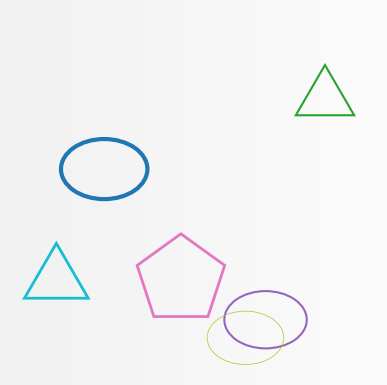[{"shape": "oval", "thickness": 3, "radius": 0.56, "center": [0.269, 0.561]}, {"shape": "triangle", "thickness": 1.5, "radius": 0.43, "center": [0.839, 0.744]}, {"shape": "oval", "thickness": 1.5, "radius": 0.53, "center": [0.685, 0.17]}, {"shape": "pentagon", "thickness": 2, "radius": 0.59, "center": [0.467, 0.274]}, {"shape": "oval", "thickness": 0.5, "radius": 0.49, "center": [0.633, 0.123]}, {"shape": "triangle", "thickness": 2, "radius": 0.48, "center": [0.145, 0.273]}]